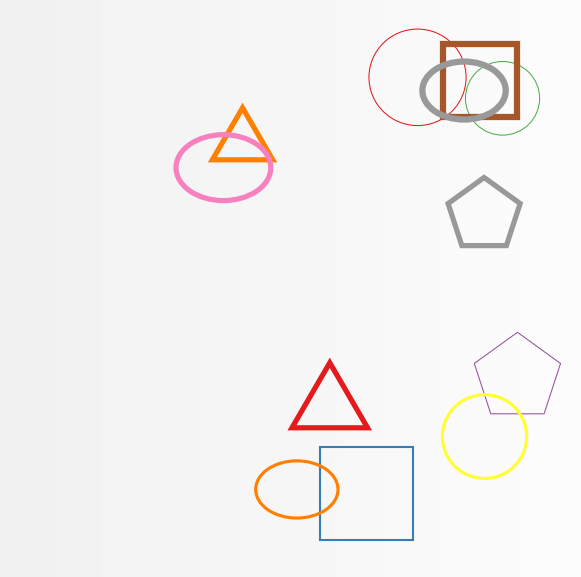[{"shape": "triangle", "thickness": 2.5, "radius": 0.38, "center": [0.567, 0.296]}, {"shape": "circle", "thickness": 0.5, "radius": 0.42, "center": [0.718, 0.865]}, {"shape": "square", "thickness": 1, "radius": 0.4, "center": [0.63, 0.144]}, {"shape": "circle", "thickness": 0.5, "radius": 0.32, "center": [0.865, 0.829]}, {"shape": "pentagon", "thickness": 0.5, "radius": 0.39, "center": [0.89, 0.346]}, {"shape": "triangle", "thickness": 2.5, "radius": 0.3, "center": [0.417, 0.752]}, {"shape": "oval", "thickness": 1.5, "radius": 0.35, "center": [0.511, 0.152]}, {"shape": "circle", "thickness": 1.5, "radius": 0.36, "center": [0.834, 0.243]}, {"shape": "square", "thickness": 3, "radius": 0.32, "center": [0.825, 0.859]}, {"shape": "oval", "thickness": 2.5, "radius": 0.41, "center": [0.384, 0.709]}, {"shape": "pentagon", "thickness": 2.5, "radius": 0.33, "center": [0.833, 0.627]}, {"shape": "oval", "thickness": 3, "radius": 0.36, "center": [0.798, 0.842]}]